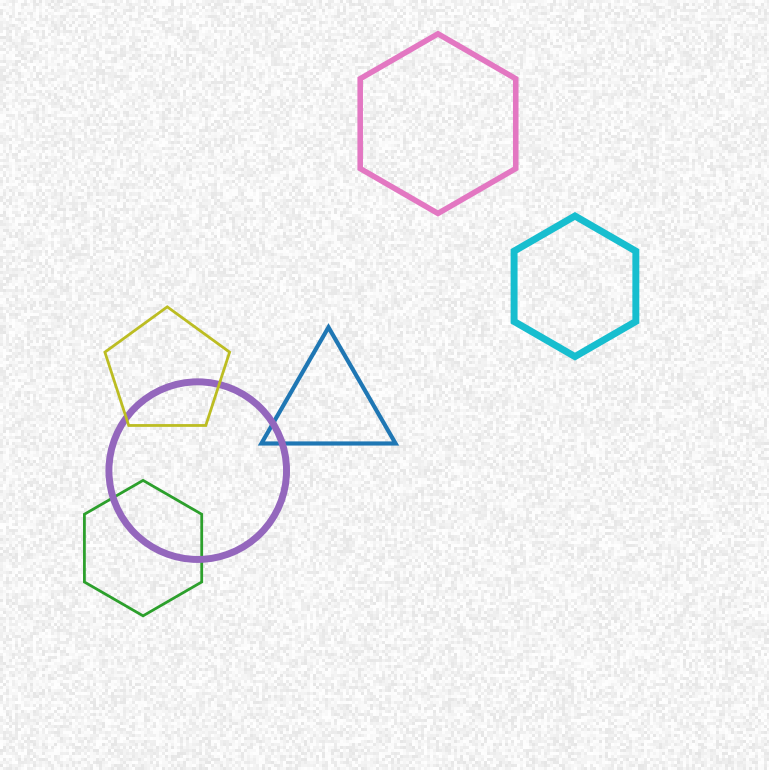[{"shape": "triangle", "thickness": 1.5, "radius": 0.5, "center": [0.427, 0.474]}, {"shape": "hexagon", "thickness": 1, "radius": 0.44, "center": [0.186, 0.288]}, {"shape": "circle", "thickness": 2.5, "radius": 0.58, "center": [0.257, 0.389]}, {"shape": "hexagon", "thickness": 2, "radius": 0.58, "center": [0.569, 0.839]}, {"shape": "pentagon", "thickness": 1, "radius": 0.43, "center": [0.217, 0.516]}, {"shape": "hexagon", "thickness": 2.5, "radius": 0.46, "center": [0.747, 0.628]}]